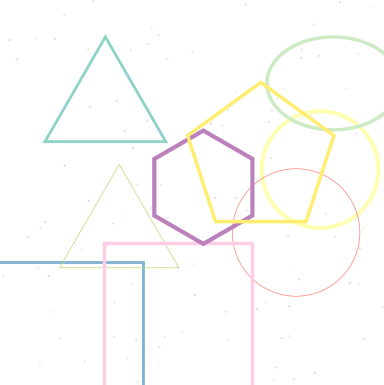[{"shape": "triangle", "thickness": 2, "radius": 0.91, "center": [0.274, 0.723]}, {"shape": "circle", "thickness": 3, "radius": 0.76, "center": [0.831, 0.56]}, {"shape": "circle", "thickness": 0.5, "radius": 0.83, "center": [0.769, 0.396]}, {"shape": "square", "thickness": 2, "radius": 0.99, "center": [0.174, 0.122]}, {"shape": "triangle", "thickness": 0.5, "radius": 0.89, "center": [0.31, 0.394]}, {"shape": "square", "thickness": 2.5, "radius": 0.96, "center": [0.462, 0.175]}, {"shape": "hexagon", "thickness": 3, "radius": 0.74, "center": [0.528, 0.514]}, {"shape": "oval", "thickness": 2.5, "radius": 0.86, "center": [0.866, 0.783]}, {"shape": "pentagon", "thickness": 2.5, "radius": 1.0, "center": [0.677, 0.586]}]